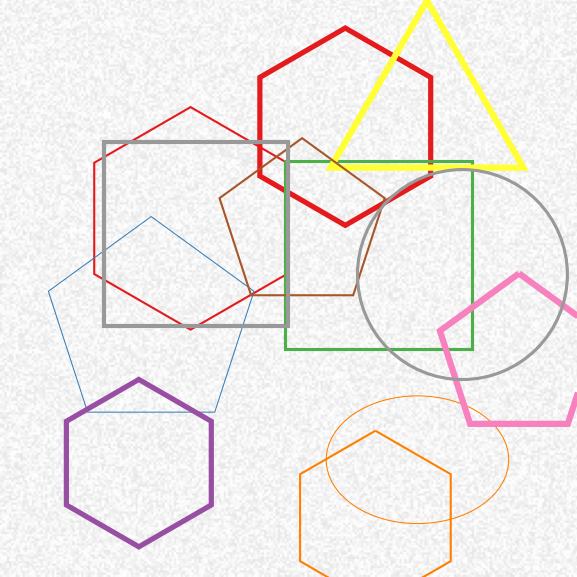[{"shape": "hexagon", "thickness": 2.5, "radius": 0.85, "center": [0.598, 0.78]}, {"shape": "hexagon", "thickness": 1, "radius": 0.96, "center": [0.33, 0.621]}, {"shape": "pentagon", "thickness": 0.5, "radius": 0.94, "center": [0.262, 0.437]}, {"shape": "square", "thickness": 1.5, "radius": 0.81, "center": [0.656, 0.558]}, {"shape": "hexagon", "thickness": 2.5, "radius": 0.72, "center": [0.24, 0.197]}, {"shape": "oval", "thickness": 0.5, "radius": 0.79, "center": [0.723, 0.203]}, {"shape": "hexagon", "thickness": 1, "radius": 0.75, "center": [0.65, 0.103]}, {"shape": "triangle", "thickness": 3, "radius": 0.96, "center": [0.739, 0.805]}, {"shape": "pentagon", "thickness": 1, "radius": 0.75, "center": [0.523, 0.61]}, {"shape": "pentagon", "thickness": 3, "radius": 0.72, "center": [0.899, 0.382]}, {"shape": "square", "thickness": 2, "radius": 0.8, "center": [0.339, 0.594]}, {"shape": "circle", "thickness": 1.5, "radius": 0.91, "center": [0.801, 0.524]}]